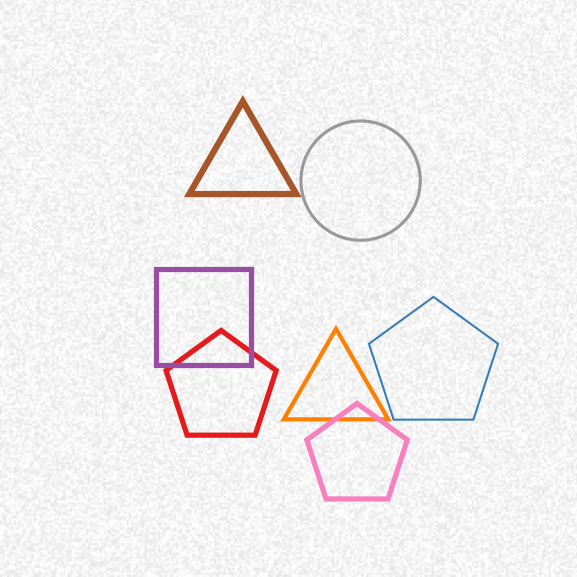[{"shape": "pentagon", "thickness": 2.5, "radius": 0.5, "center": [0.383, 0.327]}, {"shape": "pentagon", "thickness": 1, "radius": 0.59, "center": [0.751, 0.368]}, {"shape": "square", "thickness": 2.5, "radius": 0.41, "center": [0.352, 0.45]}, {"shape": "triangle", "thickness": 2, "radius": 0.52, "center": [0.582, 0.325]}, {"shape": "triangle", "thickness": 3, "radius": 0.54, "center": [0.42, 0.717]}, {"shape": "pentagon", "thickness": 2.5, "radius": 0.46, "center": [0.618, 0.209]}, {"shape": "circle", "thickness": 1.5, "radius": 0.52, "center": [0.624, 0.686]}]